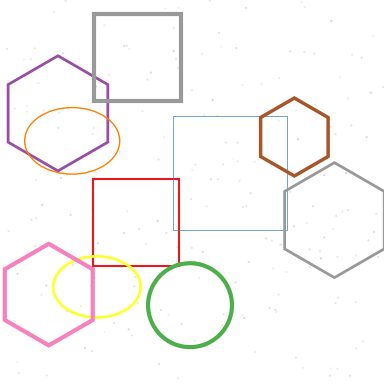[{"shape": "square", "thickness": 1.5, "radius": 0.56, "center": [0.354, 0.422]}, {"shape": "square", "thickness": 0.5, "radius": 0.74, "center": [0.598, 0.551]}, {"shape": "circle", "thickness": 3, "radius": 0.54, "center": [0.494, 0.207]}, {"shape": "hexagon", "thickness": 2, "radius": 0.75, "center": [0.151, 0.706]}, {"shape": "oval", "thickness": 1, "radius": 0.62, "center": [0.188, 0.634]}, {"shape": "oval", "thickness": 2, "radius": 0.57, "center": [0.252, 0.255]}, {"shape": "hexagon", "thickness": 2.5, "radius": 0.51, "center": [0.765, 0.644]}, {"shape": "hexagon", "thickness": 3, "radius": 0.66, "center": [0.127, 0.235]}, {"shape": "hexagon", "thickness": 2, "radius": 0.75, "center": [0.869, 0.428]}, {"shape": "square", "thickness": 3, "radius": 0.56, "center": [0.357, 0.851]}]